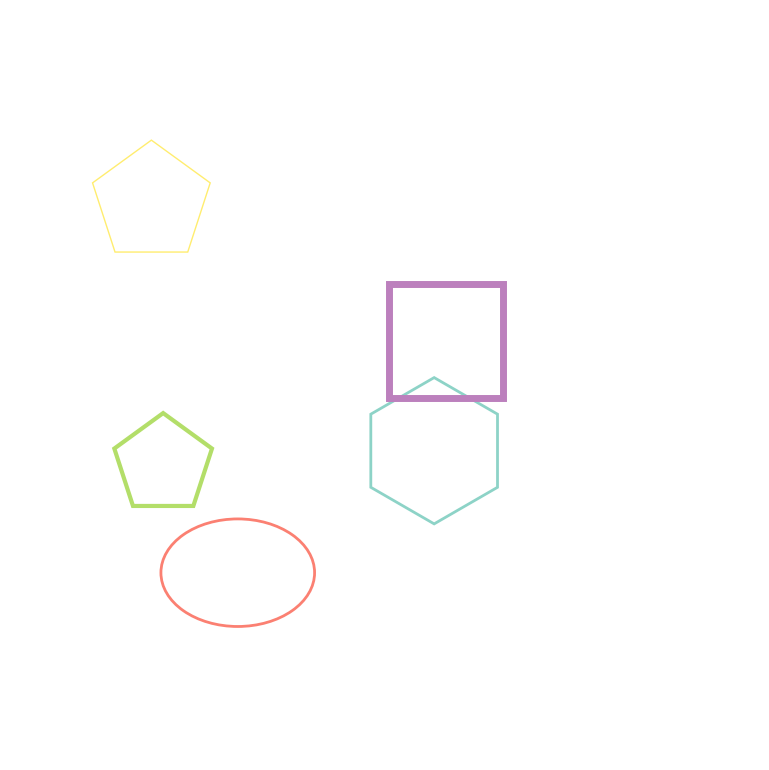[{"shape": "hexagon", "thickness": 1, "radius": 0.47, "center": [0.564, 0.415]}, {"shape": "oval", "thickness": 1, "radius": 0.5, "center": [0.309, 0.256]}, {"shape": "pentagon", "thickness": 1.5, "radius": 0.33, "center": [0.212, 0.397]}, {"shape": "square", "thickness": 2.5, "radius": 0.37, "center": [0.579, 0.558]}, {"shape": "pentagon", "thickness": 0.5, "radius": 0.4, "center": [0.197, 0.738]}]